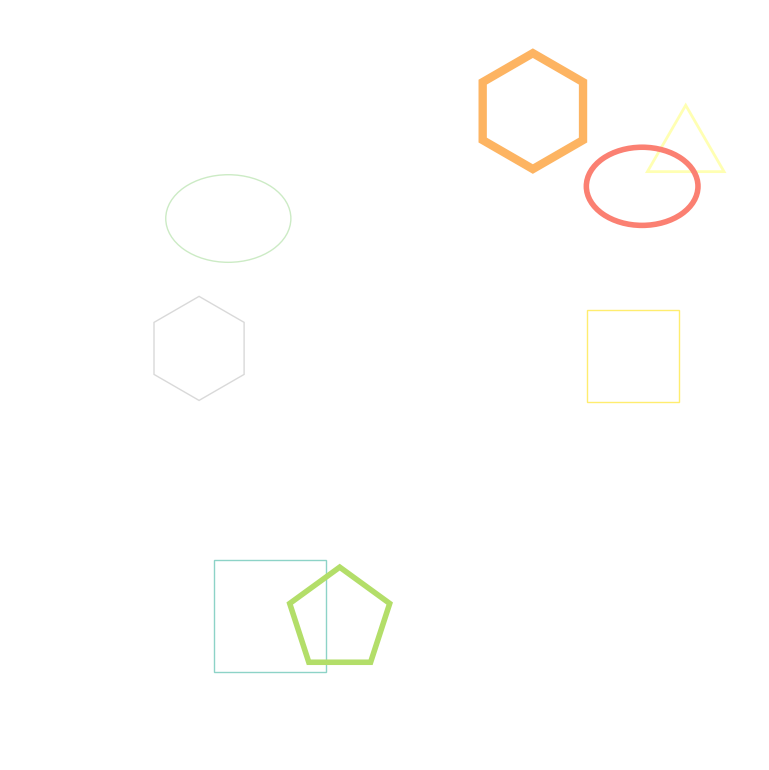[{"shape": "square", "thickness": 0.5, "radius": 0.36, "center": [0.351, 0.2]}, {"shape": "triangle", "thickness": 1, "radius": 0.29, "center": [0.891, 0.806]}, {"shape": "oval", "thickness": 2, "radius": 0.36, "center": [0.834, 0.758]}, {"shape": "hexagon", "thickness": 3, "radius": 0.38, "center": [0.692, 0.856]}, {"shape": "pentagon", "thickness": 2, "radius": 0.34, "center": [0.441, 0.195]}, {"shape": "hexagon", "thickness": 0.5, "radius": 0.34, "center": [0.259, 0.548]}, {"shape": "oval", "thickness": 0.5, "radius": 0.41, "center": [0.297, 0.716]}, {"shape": "square", "thickness": 0.5, "radius": 0.3, "center": [0.822, 0.538]}]